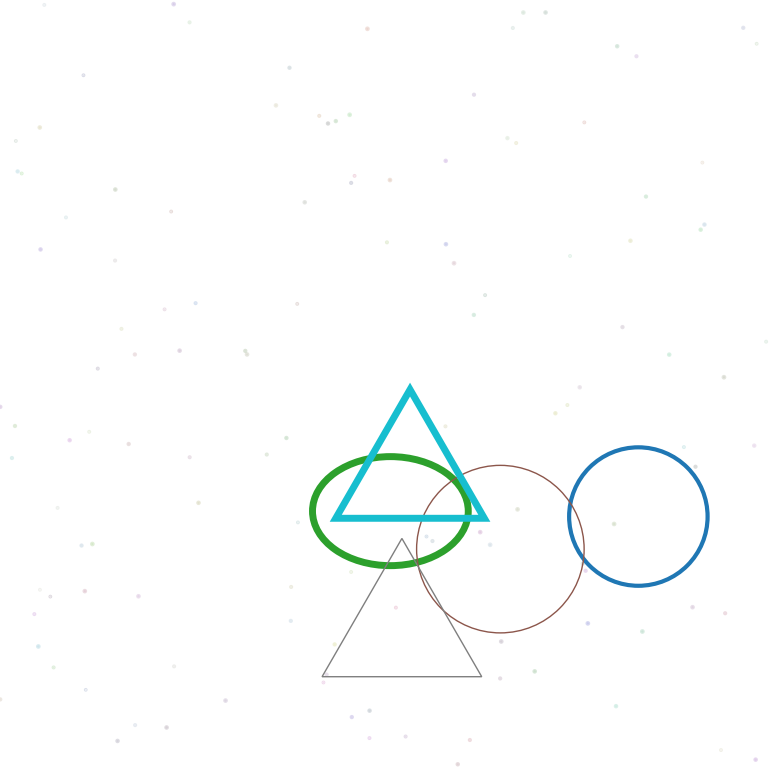[{"shape": "circle", "thickness": 1.5, "radius": 0.45, "center": [0.829, 0.329]}, {"shape": "oval", "thickness": 2.5, "radius": 0.51, "center": [0.507, 0.336]}, {"shape": "circle", "thickness": 0.5, "radius": 0.54, "center": [0.65, 0.287]}, {"shape": "triangle", "thickness": 0.5, "radius": 0.6, "center": [0.522, 0.181]}, {"shape": "triangle", "thickness": 2.5, "radius": 0.56, "center": [0.533, 0.383]}]